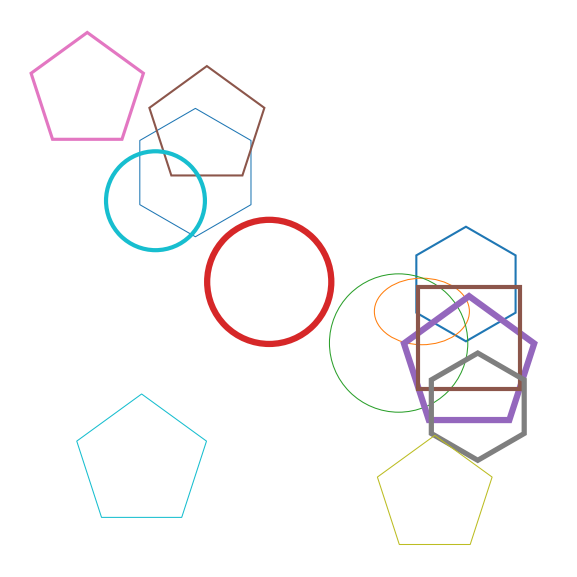[{"shape": "hexagon", "thickness": 1, "radius": 0.5, "center": [0.807, 0.507]}, {"shape": "hexagon", "thickness": 0.5, "radius": 0.56, "center": [0.338, 0.7]}, {"shape": "oval", "thickness": 0.5, "radius": 0.41, "center": [0.731, 0.46]}, {"shape": "circle", "thickness": 0.5, "radius": 0.6, "center": [0.69, 0.405]}, {"shape": "circle", "thickness": 3, "radius": 0.54, "center": [0.466, 0.511]}, {"shape": "pentagon", "thickness": 3, "radius": 0.59, "center": [0.812, 0.368]}, {"shape": "pentagon", "thickness": 1, "radius": 0.52, "center": [0.358, 0.78]}, {"shape": "square", "thickness": 2, "radius": 0.44, "center": [0.812, 0.414]}, {"shape": "pentagon", "thickness": 1.5, "radius": 0.51, "center": [0.151, 0.841]}, {"shape": "hexagon", "thickness": 2.5, "radius": 0.46, "center": [0.827, 0.295]}, {"shape": "pentagon", "thickness": 0.5, "radius": 0.52, "center": [0.753, 0.141]}, {"shape": "pentagon", "thickness": 0.5, "radius": 0.59, "center": [0.245, 0.199]}, {"shape": "circle", "thickness": 2, "radius": 0.43, "center": [0.269, 0.652]}]